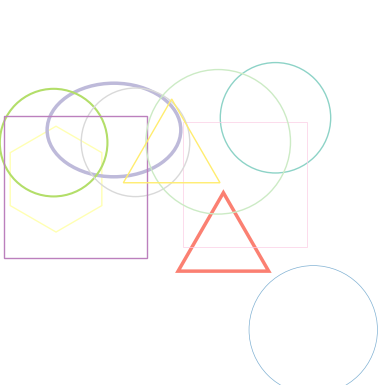[{"shape": "circle", "thickness": 1, "radius": 0.72, "center": [0.716, 0.694]}, {"shape": "hexagon", "thickness": 1, "radius": 0.69, "center": [0.146, 0.535]}, {"shape": "oval", "thickness": 2.5, "radius": 0.87, "center": [0.296, 0.662]}, {"shape": "triangle", "thickness": 2.5, "radius": 0.68, "center": [0.58, 0.364]}, {"shape": "circle", "thickness": 0.5, "radius": 0.83, "center": [0.814, 0.143]}, {"shape": "circle", "thickness": 1.5, "radius": 0.7, "center": [0.139, 0.63]}, {"shape": "square", "thickness": 0.5, "radius": 0.81, "center": [0.637, 0.521]}, {"shape": "circle", "thickness": 1, "radius": 0.7, "center": [0.352, 0.63]}, {"shape": "square", "thickness": 1, "radius": 0.93, "center": [0.196, 0.514]}, {"shape": "circle", "thickness": 1, "radius": 0.94, "center": [0.567, 0.632]}, {"shape": "triangle", "thickness": 1, "radius": 0.72, "center": [0.446, 0.598]}]